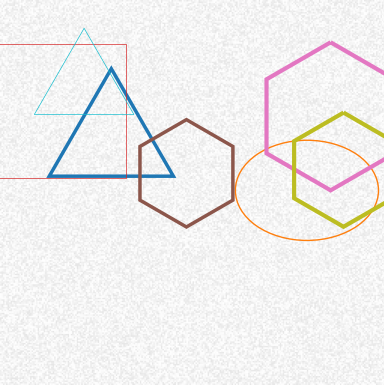[{"shape": "triangle", "thickness": 2.5, "radius": 0.93, "center": [0.289, 0.635]}, {"shape": "oval", "thickness": 1, "radius": 0.93, "center": [0.797, 0.506]}, {"shape": "square", "thickness": 0.5, "radius": 0.87, "center": [0.153, 0.712]}, {"shape": "hexagon", "thickness": 2.5, "radius": 0.7, "center": [0.484, 0.55]}, {"shape": "hexagon", "thickness": 3, "radius": 0.96, "center": [0.859, 0.698]}, {"shape": "hexagon", "thickness": 3, "radius": 0.74, "center": [0.892, 0.559]}, {"shape": "triangle", "thickness": 0.5, "radius": 0.75, "center": [0.218, 0.777]}]